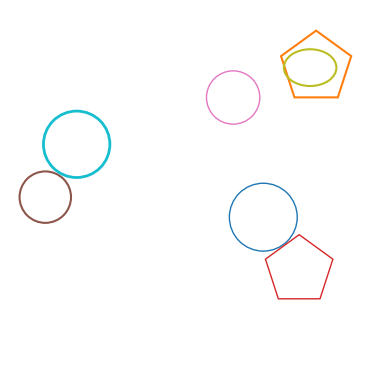[{"shape": "circle", "thickness": 1, "radius": 0.44, "center": [0.684, 0.436]}, {"shape": "pentagon", "thickness": 1.5, "radius": 0.48, "center": [0.821, 0.825]}, {"shape": "pentagon", "thickness": 1, "radius": 0.46, "center": [0.777, 0.298]}, {"shape": "circle", "thickness": 1.5, "radius": 0.33, "center": [0.118, 0.488]}, {"shape": "circle", "thickness": 1, "radius": 0.35, "center": [0.606, 0.747]}, {"shape": "oval", "thickness": 1.5, "radius": 0.34, "center": [0.806, 0.824]}, {"shape": "circle", "thickness": 2, "radius": 0.43, "center": [0.199, 0.625]}]